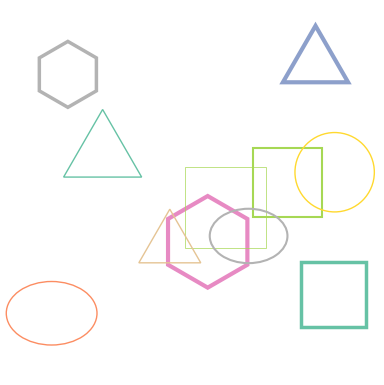[{"shape": "square", "thickness": 2.5, "radius": 0.42, "center": [0.867, 0.236]}, {"shape": "triangle", "thickness": 1, "radius": 0.59, "center": [0.267, 0.599]}, {"shape": "oval", "thickness": 1, "radius": 0.59, "center": [0.134, 0.186]}, {"shape": "triangle", "thickness": 3, "radius": 0.49, "center": [0.82, 0.835]}, {"shape": "hexagon", "thickness": 3, "radius": 0.59, "center": [0.539, 0.372]}, {"shape": "square", "thickness": 1.5, "radius": 0.45, "center": [0.746, 0.525]}, {"shape": "square", "thickness": 0.5, "radius": 0.53, "center": [0.585, 0.462]}, {"shape": "circle", "thickness": 1, "radius": 0.52, "center": [0.869, 0.553]}, {"shape": "triangle", "thickness": 1, "radius": 0.46, "center": [0.441, 0.364]}, {"shape": "oval", "thickness": 1.5, "radius": 0.5, "center": [0.646, 0.387]}, {"shape": "hexagon", "thickness": 2.5, "radius": 0.43, "center": [0.176, 0.807]}]